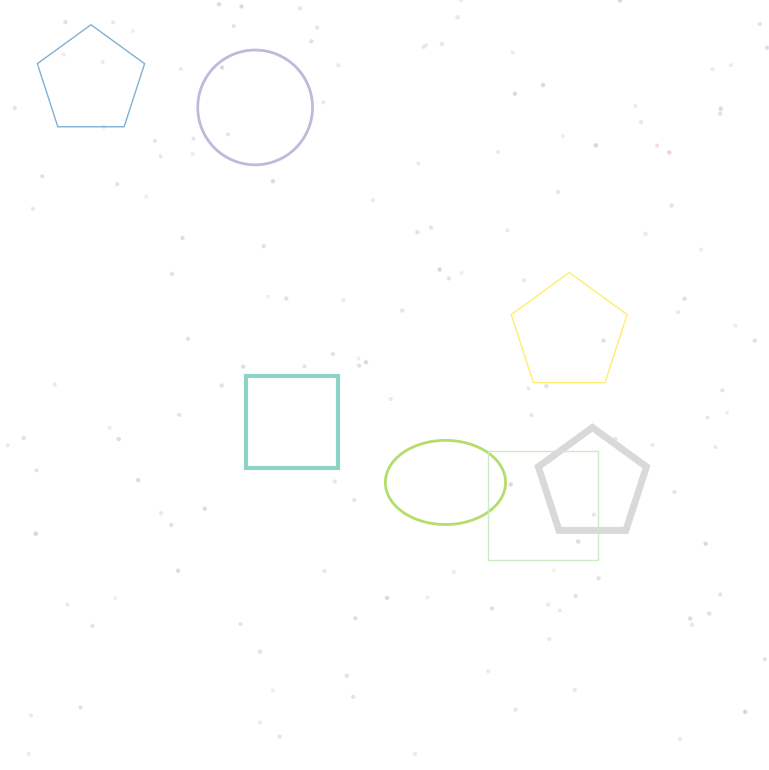[{"shape": "square", "thickness": 1.5, "radius": 0.3, "center": [0.379, 0.452]}, {"shape": "circle", "thickness": 1, "radius": 0.37, "center": [0.331, 0.86]}, {"shape": "pentagon", "thickness": 0.5, "radius": 0.37, "center": [0.118, 0.895]}, {"shape": "oval", "thickness": 1, "radius": 0.39, "center": [0.579, 0.373]}, {"shape": "pentagon", "thickness": 2.5, "radius": 0.37, "center": [0.769, 0.371]}, {"shape": "square", "thickness": 0.5, "radius": 0.35, "center": [0.705, 0.343]}, {"shape": "pentagon", "thickness": 0.5, "radius": 0.4, "center": [0.739, 0.567]}]